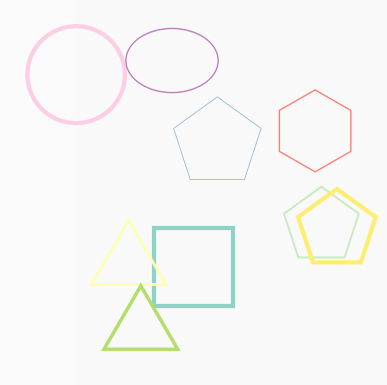[{"shape": "square", "thickness": 3, "radius": 0.51, "center": [0.499, 0.306]}, {"shape": "triangle", "thickness": 2, "radius": 0.55, "center": [0.332, 0.316]}, {"shape": "hexagon", "thickness": 1, "radius": 0.53, "center": [0.813, 0.66]}, {"shape": "pentagon", "thickness": 0.5, "radius": 0.59, "center": [0.561, 0.63]}, {"shape": "triangle", "thickness": 2.5, "radius": 0.55, "center": [0.363, 0.148]}, {"shape": "circle", "thickness": 3, "radius": 0.63, "center": [0.197, 0.806]}, {"shape": "oval", "thickness": 1, "radius": 0.6, "center": [0.444, 0.843]}, {"shape": "pentagon", "thickness": 1.5, "radius": 0.51, "center": [0.829, 0.414]}, {"shape": "pentagon", "thickness": 3, "radius": 0.53, "center": [0.869, 0.404]}]